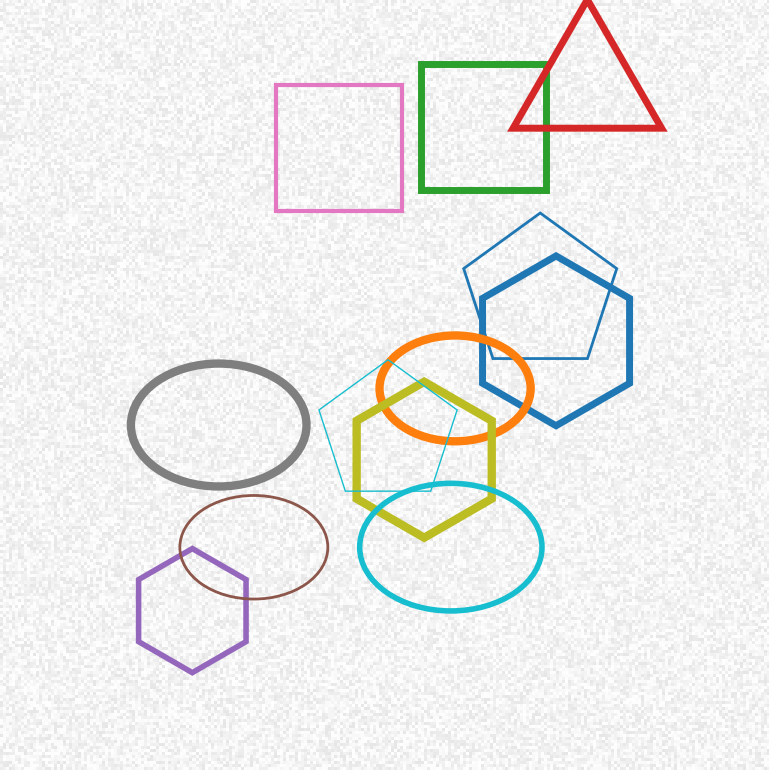[{"shape": "hexagon", "thickness": 2.5, "radius": 0.55, "center": [0.722, 0.557]}, {"shape": "pentagon", "thickness": 1, "radius": 0.52, "center": [0.702, 0.619]}, {"shape": "oval", "thickness": 3, "radius": 0.49, "center": [0.591, 0.496]}, {"shape": "square", "thickness": 2.5, "radius": 0.41, "center": [0.628, 0.835]}, {"shape": "triangle", "thickness": 2.5, "radius": 0.56, "center": [0.763, 0.889]}, {"shape": "hexagon", "thickness": 2, "radius": 0.4, "center": [0.25, 0.207]}, {"shape": "oval", "thickness": 1, "radius": 0.48, "center": [0.33, 0.289]}, {"shape": "square", "thickness": 1.5, "radius": 0.41, "center": [0.44, 0.808]}, {"shape": "oval", "thickness": 3, "radius": 0.57, "center": [0.284, 0.448]}, {"shape": "hexagon", "thickness": 3, "radius": 0.51, "center": [0.551, 0.403]}, {"shape": "pentagon", "thickness": 0.5, "radius": 0.47, "center": [0.504, 0.438]}, {"shape": "oval", "thickness": 2, "radius": 0.59, "center": [0.585, 0.289]}]